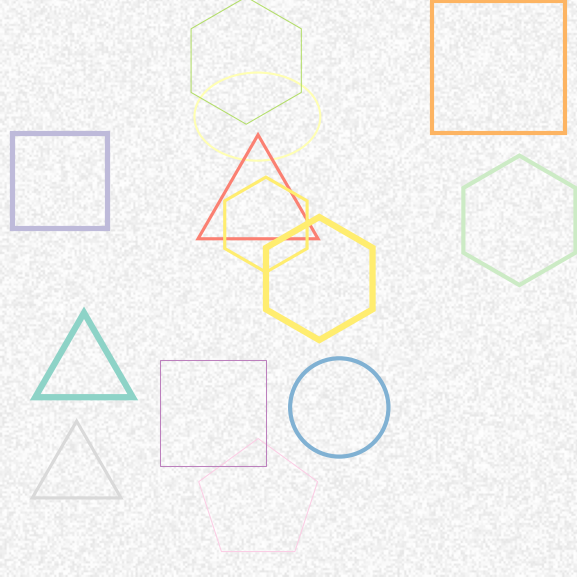[{"shape": "triangle", "thickness": 3, "radius": 0.49, "center": [0.145, 0.36]}, {"shape": "oval", "thickness": 1, "radius": 0.54, "center": [0.446, 0.797]}, {"shape": "square", "thickness": 2.5, "radius": 0.41, "center": [0.103, 0.687]}, {"shape": "triangle", "thickness": 1.5, "radius": 0.6, "center": [0.447, 0.646]}, {"shape": "circle", "thickness": 2, "radius": 0.43, "center": [0.587, 0.294]}, {"shape": "square", "thickness": 2, "radius": 0.57, "center": [0.863, 0.883]}, {"shape": "hexagon", "thickness": 0.5, "radius": 0.55, "center": [0.426, 0.894]}, {"shape": "pentagon", "thickness": 0.5, "radius": 0.54, "center": [0.447, 0.132]}, {"shape": "triangle", "thickness": 1.5, "radius": 0.44, "center": [0.133, 0.181]}, {"shape": "square", "thickness": 0.5, "radius": 0.46, "center": [0.369, 0.283]}, {"shape": "hexagon", "thickness": 2, "radius": 0.56, "center": [0.899, 0.618]}, {"shape": "hexagon", "thickness": 3, "radius": 0.53, "center": [0.553, 0.517]}, {"shape": "hexagon", "thickness": 1.5, "radius": 0.41, "center": [0.46, 0.61]}]